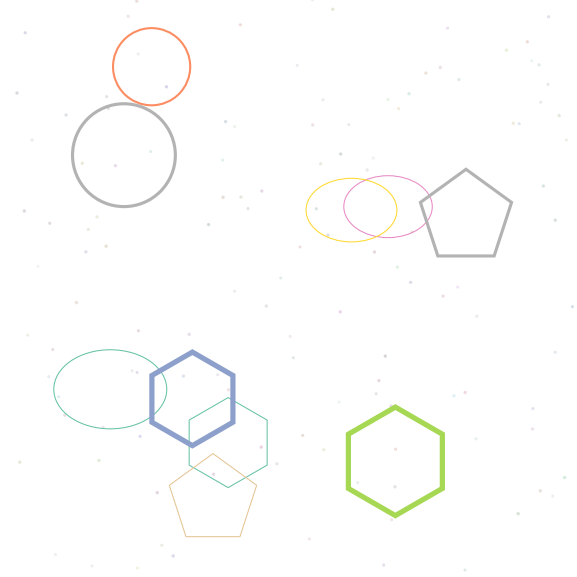[{"shape": "oval", "thickness": 0.5, "radius": 0.49, "center": [0.191, 0.325]}, {"shape": "hexagon", "thickness": 0.5, "radius": 0.39, "center": [0.395, 0.233]}, {"shape": "circle", "thickness": 1, "radius": 0.33, "center": [0.263, 0.884]}, {"shape": "hexagon", "thickness": 2.5, "radius": 0.4, "center": [0.333, 0.308]}, {"shape": "oval", "thickness": 0.5, "radius": 0.38, "center": [0.672, 0.641]}, {"shape": "hexagon", "thickness": 2.5, "radius": 0.47, "center": [0.685, 0.2]}, {"shape": "oval", "thickness": 0.5, "radius": 0.39, "center": [0.609, 0.635]}, {"shape": "pentagon", "thickness": 0.5, "radius": 0.4, "center": [0.369, 0.134]}, {"shape": "circle", "thickness": 1.5, "radius": 0.45, "center": [0.215, 0.73]}, {"shape": "pentagon", "thickness": 1.5, "radius": 0.41, "center": [0.807, 0.623]}]